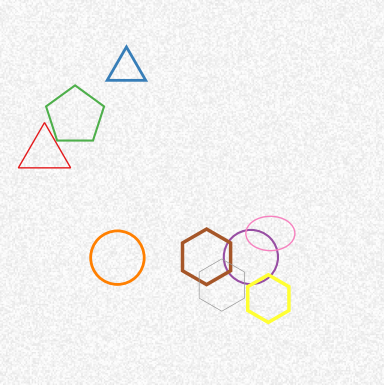[{"shape": "triangle", "thickness": 1, "radius": 0.39, "center": [0.116, 0.603]}, {"shape": "triangle", "thickness": 2, "radius": 0.29, "center": [0.328, 0.82]}, {"shape": "pentagon", "thickness": 1.5, "radius": 0.4, "center": [0.195, 0.699]}, {"shape": "circle", "thickness": 1.5, "radius": 0.35, "center": [0.652, 0.332]}, {"shape": "circle", "thickness": 2, "radius": 0.35, "center": [0.305, 0.331]}, {"shape": "hexagon", "thickness": 2.5, "radius": 0.31, "center": [0.697, 0.224]}, {"shape": "hexagon", "thickness": 2.5, "radius": 0.36, "center": [0.537, 0.333]}, {"shape": "oval", "thickness": 1, "radius": 0.32, "center": [0.702, 0.394]}, {"shape": "hexagon", "thickness": 0.5, "radius": 0.34, "center": [0.576, 0.26]}]